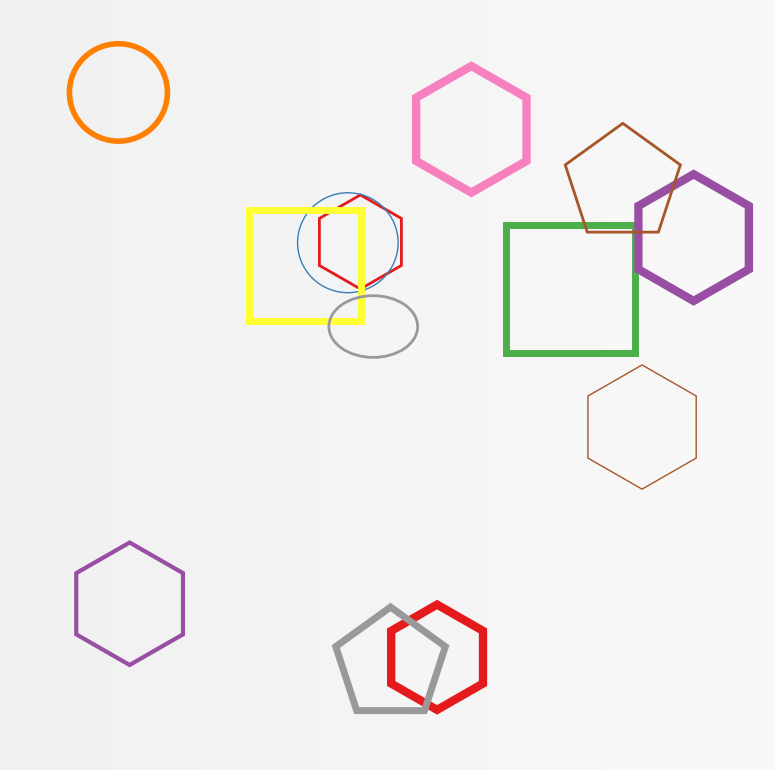[{"shape": "hexagon", "thickness": 1, "radius": 0.31, "center": [0.465, 0.686]}, {"shape": "hexagon", "thickness": 3, "radius": 0.34, "center": [0.564, 0.146]}, {"shape": "circle", "thickness": 0.5, "radius": 0.32, "center": [0.449, 0.685]}, {"shape": "square", "thickness": 2.5, "radius": 0.42, "center": [0.736, 0.625]}, {"shape": "hexagon", "thickness": 3, "radius": 0.41, "center": [0.895, 0.691]}, {"shape": "hexagon", "thickness": 1.5, "radius": 0.4, "center": [0.167, 0.216]}, {"shape": "circle", "thickness": 2, "radius": 0.32, "center": [0.153, 0.88]}, {"shape": "square", "thickness": 2.5, "radius": 0.36, "center": [0.393, 0.655]}, {"shape": "pentagon", "thickness": 1, "radius": 0.39, "center": [0.804, 0.762]}, {"shape": "hexagon", "thickness": 0.5, "radius": 0.4, "center": [0.828, 0.445]}, {"shape": "hexagon", "thickness": 3, "radius": 0.41, "center": [0.608, 0.832]}, {"shape": "oval", "thickness": 1, "radius": 0.29, "center": [0.482, 0.576]}, {"shape": "pentagon", "thickness": 2.5, "radius": 0.37, "center": [0.504, 0.137]}]